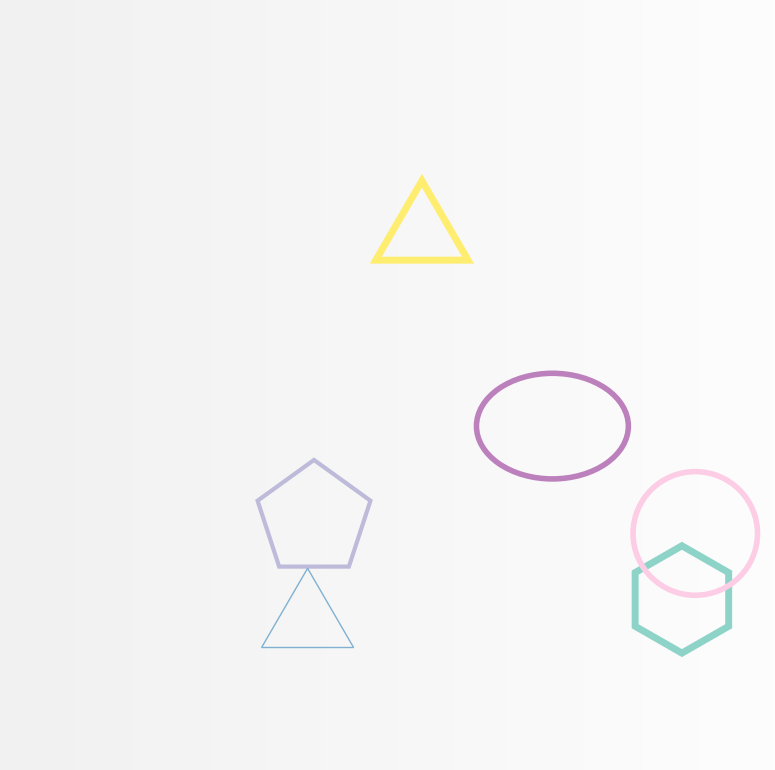[{"shape": "hexagon", "thickness": 2.5, "radius": 0.35, "center": [0.88, 0.222]}, {"shape": "pentagon", "thickness": 1.5, "radius": 0.38, "center": [0.405, 0.326]}, {"shape": "triangle", "thickness": 0.5, "radius": 0.34, "center": [0.397, 0.193]}, {"shape": "circle", "thickness": 2, "radius": 0.4, "center": [0.897, 0.307]}, {"shape": "oval", "thickness": 2, "radius": 0.49, "center": [0.713, 0.447]}, {"shape": "triangle", "thickness": 2.5, "radius": 0.34, "center": [0.544, 0.697]}]